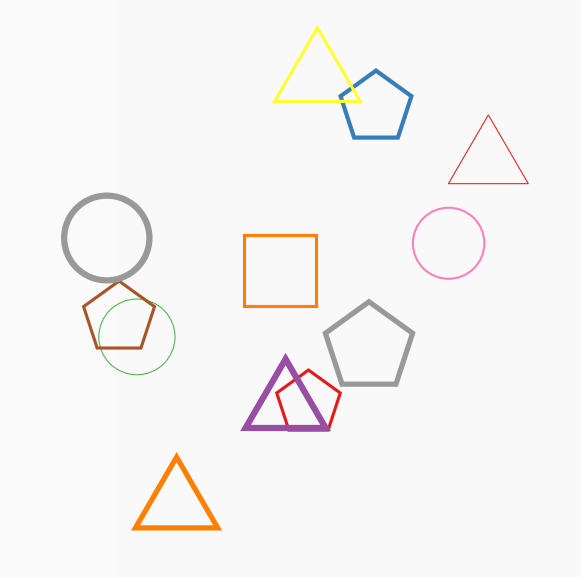[{"shape": "pentagon", "thickness": 1.5, "radius": 0.29, "center": [0.531, 0.301]}, {"shape": "triangle", "thickness": 0.5, "radius": 0.4, "center": [0.84, 0.721]}, {"shape": "pentagon", "thickness": 2, "radius": 0.32, "center": [0.647, 0.813]}, {"shape": "circle", "thickness": 0.5, "radius": 0.33, "center": [0.236, 0.416]}, {"shape": "triangle", "thickness": 3, "radius": 0.4, "center": [0.491, 0.298]}, {"shape": "square", "thickness": 1.5, "radius": 0.31, "center": [0.482, 0.531]}, {"shape": "triangle", "thickness": 2.5, "radius": 0.41, "center": [0.304, 0.126]}, {"shape": "triangle", "thickness": 1.5, "radius": 0.43, "center": [0.546, 0.866]}, {"shape": "pentagon", "thickness": 1.5, "radius": 0.32, "center": [0.205, 0.448]}, {"shape": "circle", "thickness": 1, "radius": 0.31, "center": [0.772, 0.578]}, {"shape": "circle", "thickness": 3, "radius": 0.37, "center": [0.184, 0.587]}, {"shape": "pentagon", "thickness": 2.5, "radius": 0.39, "center": [0.635, 0.398]}]